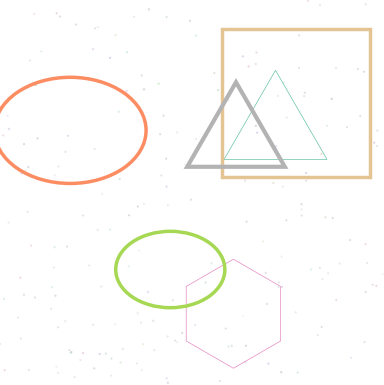[{"shape": "triangle", "thickness": 0.5, "radius": 0.77, "center": [0.716, 0.663]}, {"shape": "oval", "thickness": 2.5, "radius": 0.98, "center": [0.182, 0.661]}, {"shape": "hexagon", "thickness": 0.5, "radius": 0.71, "center": [0.606, 0.185]}, {"shape": "oval", "thickness": 2.5, "radius": 0.71, "center": [0.442, 0.3]}, {"shape": "square", "thickness": 2.5, "radius": 0.96, "center": [0.768, 0.733]}, {"shape": "triangle", "thickness": 3, "radius": 0.73, "center": [0.613, 0.64]}]